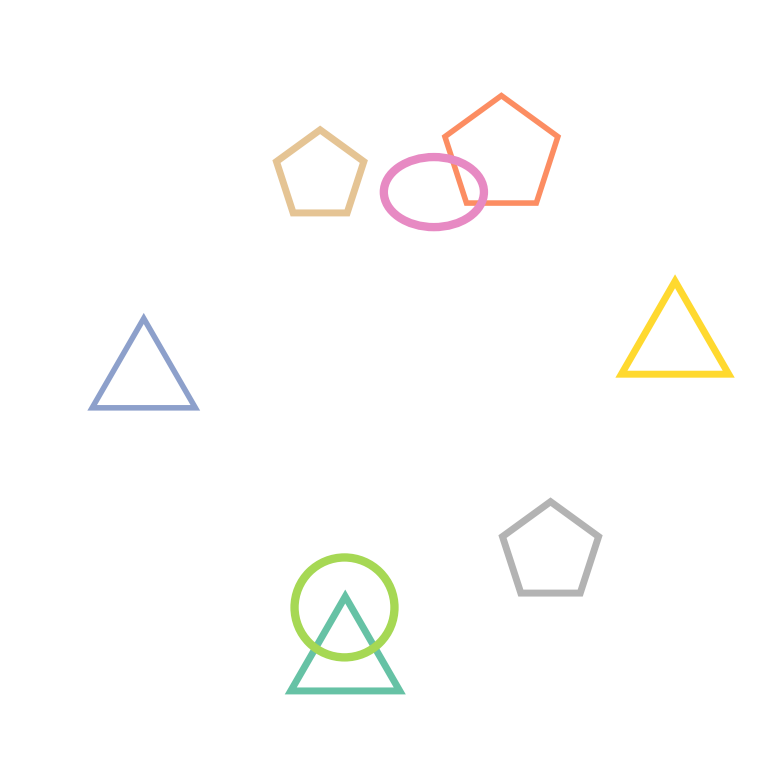[{"shape": "triangle", "thickness": 2.5, "radius": 0.41, "center": [0.448, 0.144]}, {"shape": "pentagon", "thickness": 2, "radius": 0.39, "center": [0.651, 0.799]}, {"shape": "triangle", "thickness": 2, "radius": 0.39, "center": [0.187, 0.509]}, {"shape": "oval", "thickness": 3, "radius": 0.32, "center": [0.563, 0.751]}, {"shape": "circle", "thickness": 3, "radius": 0.32, "center": [0.447, 0.211]}, {"shape": "triangle", "thickness": 2.5, "radius": 0.4, "center": [0.877, 0.554]}, {"shape": "pentagon", "thickness": 2.5, "radius": 0.3, "center": [0.416, 0.772]}, {"shape": "pentagon", "thickness": 2.5, "radius": 0.33, "center": [0.715, 0.283]}]